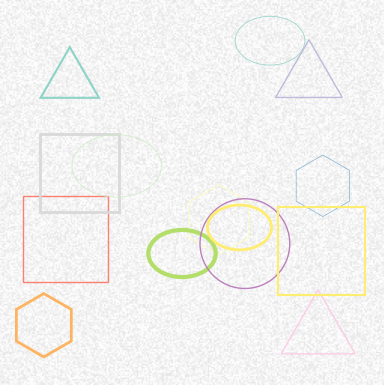[{"shape": "triangle", "thickness": 1.5, "radius": 0.44, "center": [0.181, 0.79]}, {"shape": "oval", "thickness": 0.5, "radius": 0.45, "center": [0.701, 0.894]}, {"shape": "hexagon", "thickness": 0.5, "radius": 0.45, "center": [0.568, 0.429]}, {"shape": "triangle", "thickness": 1, "radius": 0.5, "center": [0.802, 0.797]}, {"shape": "square", "thickness": 1, "radius": 0.55, "center": [0.171, 0.379]}, {"shape": "hexagon", "thickness": 0.5, "radius": 0.4, "center": [0.839, 0.518]}, {"shape": "hexagon", "thickness": 2, "radius": 0.41, "center": [0.114, 0.155]}, {"shape": "oval", "thickness": 3, "radius": 0.44, "center": [0.473, 0.342]}, {"shape": "triangle", "thickness": 1, "radius": 0.56, "center": [0.826, 0.136]}, {"shape": "square", "thickness": 2, "radius": 0.51, "center": [0.207, 0.55]}, {"shape": "circle", "thickness": 1, "radius": 0.58, "center": [0.636, 0.367]}, {"shape": "oval", "thickness": 0.5, "radius": 0.58, "center": [0.303, 0.569]}, {"shape": "oval", "thickness": 2, "radius": 0.42, "center": [0.622, 0.409]}, {"shape": "square", "thickness": 1.5, "radius": 0.57, "center": [0.835, 0.348]}]